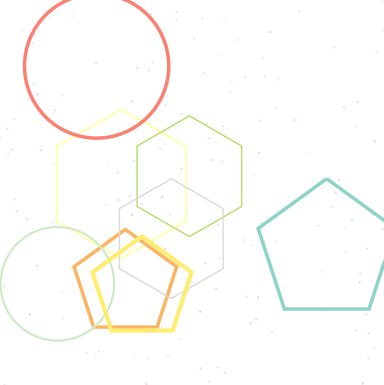[{"shape": "pentagon", "thickness": 2.5, "radius": 0.94, "center": [0.849, 0.349]}, {"shape": "hexagon", "thickness": 1.5, "radius": 0.97, "center": [0.315, 0.522]}, {"shape": "circle", "thickness": 2.5, "radius": 0.94, "center": [0.251, 0.829]}, {"shape": "pentagon", "thickness": 2.5, "radius": 0.7, "center": [0.326, 0.264]}, {"shape": "hexagon", "thickness": 1, "radius": 0.78, "center": [0.492, 0.542]}, {"shape": "hexagon", "thickness": 1, "radius": 0.78, "center": [0.445, 0.38]}, {"shape": "circle", "thickness": 1.5, "radius": 0.74, "center": [0.149, 0.263]}, {"shape": "pentagon", "thickness": 3, "radius": 0.68, "center": [0.369, 0.251]}]